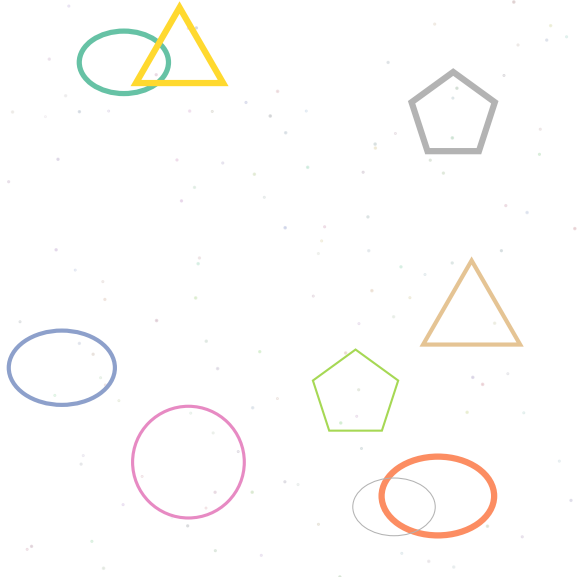[{"shape": "oval", "thickness": 2.5, "radius": 0.39, "center": [0.215, 0.891]}, {"shape": "oval", "thickness": 3, "radius": 0.49, "center": [0.758, 0.14]}, {"shape": "oval", "thickness": 2, "radius": 0.46, "center": [0.107, 0.362]}, {"shape": "circle", "thickness": 1.5, "radius": 0.48, "center": [0.326, 0.199]}, {"shape": "pentagon", "thickness": 1, "radius": 0.39, "center": [0.616, 0.316]}, {"shape": "triangle", "thickness": 3, "radius": 0.44, "center": [0.311, 0.899]}, {"shape": "triangle", "thickness": 2, "radius": 0.48, "center": [0.817, 0.451]}, {"shape": "oval", "thickness": 0.5, "radius": 0.36, "center": [0.682, 0.121]}, {"shape": "pentagon", "thickness": 3, "radius": 0.38, "center": [0.785, 0.799]}]